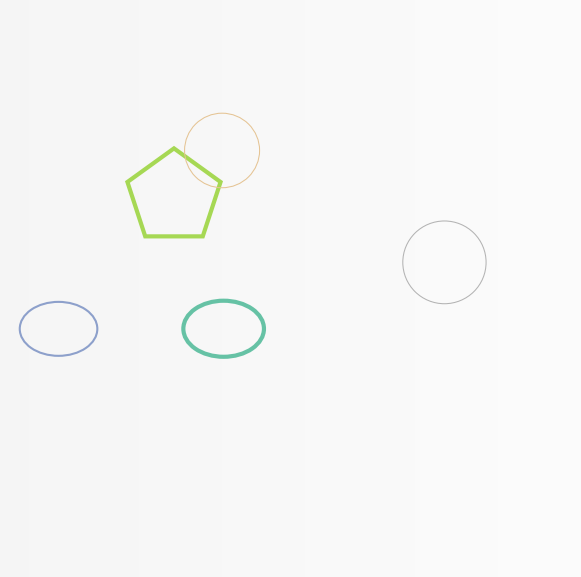[{"shape": "oval", "thickness": 2, "radius": 0.35, "center": [0.385, 0.43]}, {"shape": "oval", "thickness": 1, "radius": 0.33, "center": [0.101, 0.43]}, {"shape": "pentagon", "thickness": 2, "radius": 0.42, "center": [0.299, 0.658]}, {"shape": "circle", "thickness": 0.5, "radius": 0.32, "center": [0.382, 0.739]}, {"shape": "circle", "thickness": 0.5, "radius": 0.36, "center": [0.765, 0.545]}]